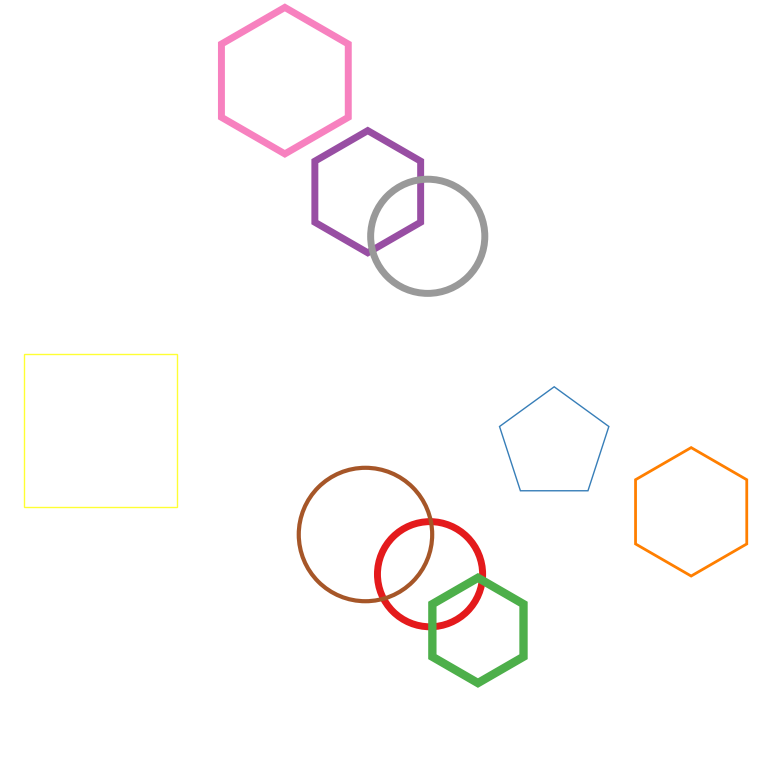[{"shape": "circle", "thickness": 2.5, "radius": 0.34, "center": [0.558, 0.254]}, {"shape": "pentagon", "thickness": 0.5, "radius": 0.37, "center": [0.72, 0.423]}, {"shape": "hexagon", "thickness": 3, "radius": 0.34, "center": [0.621, 0.181]}, {"shape": "hexagon", "thickness": 2.5, "radius": 0.4, "center": [0.478, 0.751]}, {"shape": "hexagon", "thickness": 1, "radius": 0.42, "center": [0.898, 0.335]}, {"shape": "square", "thickness": 0.5, "radius": 0.5, "center": [0.131, 0.441]}, {"shape": "circle", "thickness": 1.5, "radius": 0.43, "center": [0.475, 0.306]}, {"shape": "hexagon", "thickness": 2.5, "radius": 0.48, "center": [0.37, 0.895]}, {"shape": "circle", "thickness": 2.5, "radius": 0.37, "center": [0.555, 0.693]}]